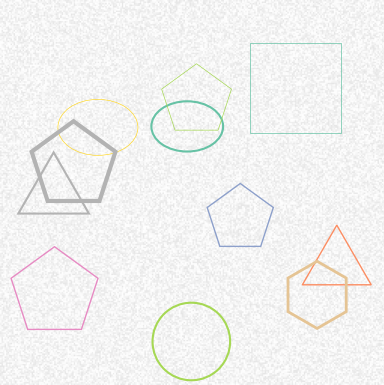[{"shape": "square", "thickness": 0.5, "radius": 0.59, "center": [0.768, 0.772]}, {"shape": "oval", "thickness": 1.5, "radius": 0.47, "center": [0.486, 0.672]}, {"shape": "triangle", "thickness": 1, "radius": 0.52, "center": [0.875, 0.312]}, {"shape": "pentagon", "thickness": 1, "radius": 0.45, "center": [0.624, 0.433]}, {"shape": "pentagon", "thickness": 1, "radius": 0.59, "center": [0.142, 0.24]}, {"shape": "pentagon", "thickness": 0.5, "radius": 0.48, "center": [0.511, 0.739]}, {"shape": "circle", "thickness": 1.5, "radius": 0.5, "center": [0.497, 0.113]}, {"shape": "oval", "thickness": 0.5, "radius": 0.52, "center": [0.254, 0.669]}, {"shape": "hexagon", "thickness": 2, "radius": 0.44, "center": [0.824, 0.234]}, {"shape": "pentagon", "thickness": 3, "radius": 0.57, "center": [0.191, 0.571]}, {"shape": "triangle", "thickness": 1.5, "radius": 0.53, "center": [0.139, 0.498]}]